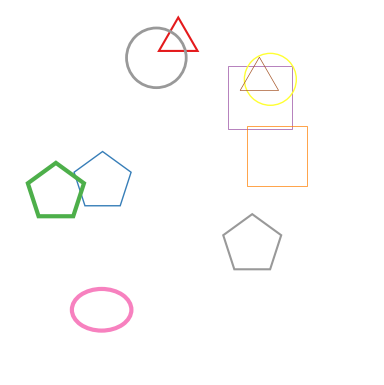[{"shape": "triangle", "thickness": 1.5, "radius": 0.29, "center": [0.463, 0.897]}, {"shape": "pentagon", "thickness": 1, "radius": 0.39, "center": [0.266, 0.529]}, {"shape": "pentagon", "thickness": 3, "radius": 0.38, "center": [0.145, 0.5]}, {"shape": "square", "thickness": 0.5, "radius": 0.41, "center": [0.675, 0.747]}, {"shape": "square", "thickness": 0.5, "radius": 0.39, "center": [0.719, 0.595]}, {"shape": "circle", "thickness": 1, "radius": 0.34, "center": [0.702, 0.794]}, {"shape": "triangle", "thickness": 0.5, "radius": 0.29, "center": [0.674, 0.794]}, {"shape": "oval", "thickness": 3, "radius": 0.39, "center": [0.264, 0.195]}, {"shape": "pentagon", "thickness": 1.5, "radius": 0.4, "center": [0.655, 0.365]}, {"shape": "circle", "thickness": 2, "radius": 0.39, "center": [0.406, 0.85]}]